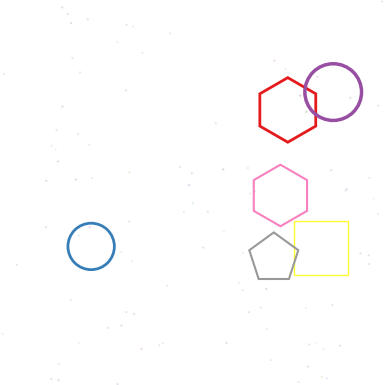[{"shape": "hexagon", "thickness": 2, "radius": 0.42, "center": [0.748, 0.714]}, {"shape": "circle", "thickness": 2, "radius": 0.3, "center": [0.237, 0.36]}, {"shape": "circle", "thickness": 2.5, "radius": 0.37, "center": [0.865, 0.761]}, {"shape": "square", "thickness": 1, "radius": 0.35, "center": [0.833, 0.355]}, {"shape": "hexagon", "thickness": 1.5, "radius": 0.4, "center": [0.728, 0.492]}, {"shape": "pentagon", "thickness": 1.5, "radius": 0.33, "center": [0.711, 0.329]}]